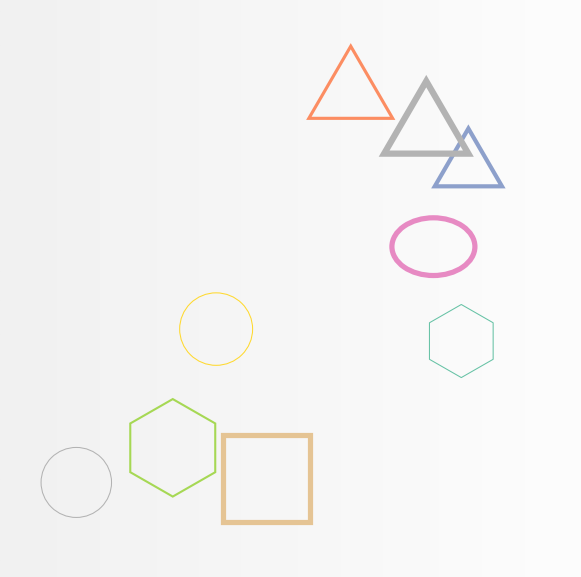[{"shape": "hexagon", "thickness": 0.5, "radius": 0.32, "center": [0.794, 0.409]}, {"shape": "triangle", "thickness": 1.5, "radius": 0.42, "center": [0.603, 0.836]}, {"shape": "triangle", "thickness": 2, "radius": 0.33, "center": [0.806, 0.71]}, {"shape": "oval", "thickness": 2.5, "radius": 0.36, "center": [0.746, 0.572]}, {"shape": "hexagon", "thickness": 1, "radius": 0.42, "center": [0.297, 0.224]}, {"shape": "circle", "thickness": 0.5, "radius": 0.31, "center": [0.372, 0.429]}, {"shape": "square", "thickness": 2.5, "radius": 0.38, "center": [0.459, 0.17]}, {"shape": "triangle", "thickness": 3, "radius": 0.42, "center": [0.733, 0.775]}, {"shape": "circle", "thickness": 0.5, "radius": 0.3, "center": [0.131, 0.164]}]